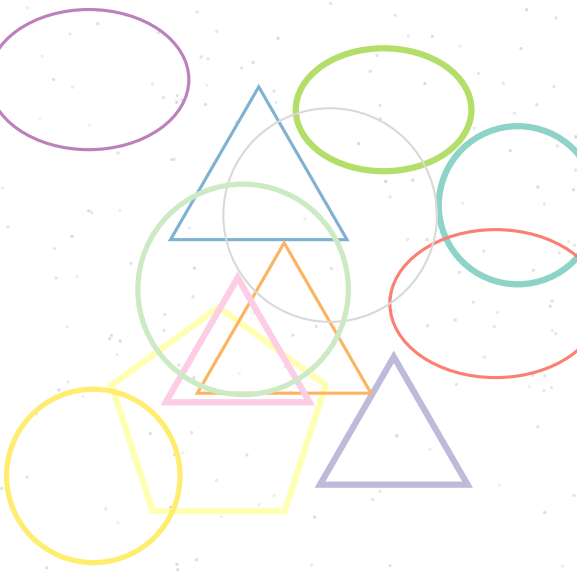[{"shape": "circle", "thickness": 3, "radius": 0.68, "center": [0.897, 0.644]}, {"shape": "pentagon", "thickness": 3, "radius": 0.97, "center": [0.379, 0.272]}, {"shape": "triangle", "thickness": 3, "radius": 0.74, "center": [0.682, 0.234]}, {"shape": "oval", "thickness": 1.5, "radius": 0.92, "center": [0.858, 0.473]}, {"shape": "triangle", "thickness": 1.5, "radius": 0.88, "center": [0.448, 0.672]}, {"shape": "triangle", "thickness": 1.5, "radius": 0.87, "center": [0.492, 0.405]}, {"shape": "oval", "thickness": 3, "radius": 0.76, "center": [0.664, 0.809]}, {"shape": "triangle", "thickness": 3, "radius": 0.72, "center": [0.412, 0.374]}, {"shape": "circle", "thickness": 1, "radius": 0.92, "center": [0.572, 0.627]}, {"shape": "oval", "thickness": 1.5, "radius": 0.87, "center": [0.154, 0.861]}, {"shape": "circle", "thickness": 2.5, "radius": 0.91, "center": [0.421, 0.498]}, {"shape": "circle", "thickness": 2.5, "radius": 0.75, "center": [0.162, 0.175]}]